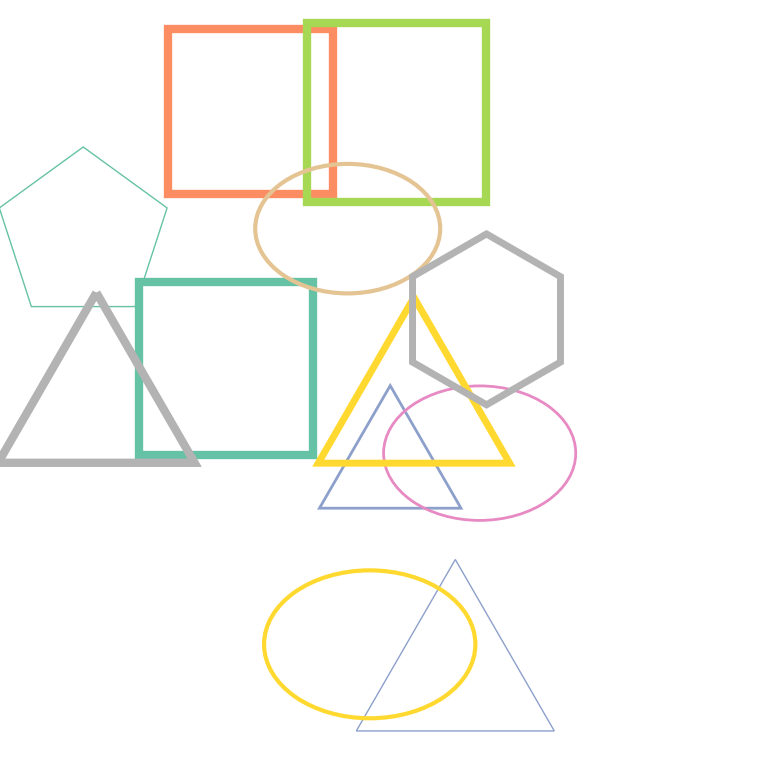[{"shape": "square", "thickness": 3, "radius": 0.56, "center": [0.294, 0.522]}, {"shape": "pentagon", "thickness": 0.5, "radius": 0.57, "center": [0.108, 0.695]}, {"shape": "square", "thickness": 3, "radius": 0.54, "center": [0.325, 0.855]}, {"shape": "triangle", "thickness": 0.5, "radius": 0.74, "center": [0.591, 0.125]}, {"shape": "triangle", "thickness": 1, "radius": 0.53, "center": [0.507, 0.393]}, {"shape": "oval", "thickness": 1, "radius": 0.62, "center": [0.623, 0.411]}, {"shape": "square", "thickness": 3, "radius": 0.58, "center": [0.515, 0.853]}, {"shape": "triangle", "thickness": 2.5, "radius": 0.72, "center": [0.538, 0.47]}, {"shape": "oval", "thickness": 1.5, "radius": 0.69, "center": [0.48, 0.163]}, {"shape": "oval", "thickness": 1.5, "radius": 0.6, "center": [0.452, 0.703]}, {"shape": "triangle", "thickness": 3, "radius": 0.74, "center": [0.125, 0.473]}, {"shape": "hexagon", "thickness": 2.5, "radius": 0.55, "center": [0.632, 0.585]}]